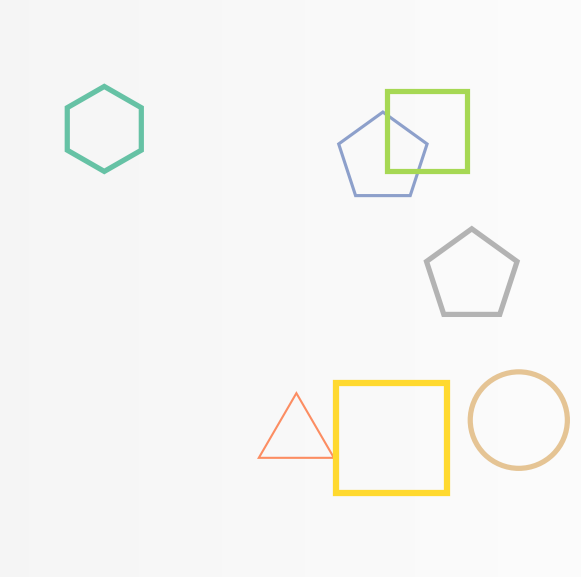[{"shape": "hexagon", "thickness": 2.5, "radius": 0.37, "center": [0.179, 0.776]}, {"shape": "triangle", "thickness": 1, "radius": 0.37, "center": [0.51, 0.244]}, {"shape": "pentagon", "thickness": 1.5, "radius": 0.4, "center": [0.659, 0.725]}, {"shape": "square", "thickness": 2.5, "radius": 0.34, "center": [0.734, 0.772]}, {"shape": "square", "thickness": 3, "radius": 0.48, "center": [0.674, 0.241]}, {"shape": "circle", "thickness": 2.5, "radius": 0.42, "center": [0.893, 0.272]}, {"shape": "pentagon", "thickness": 2.5, "radius": 0.41, "center": [0.812, 0.521]}]